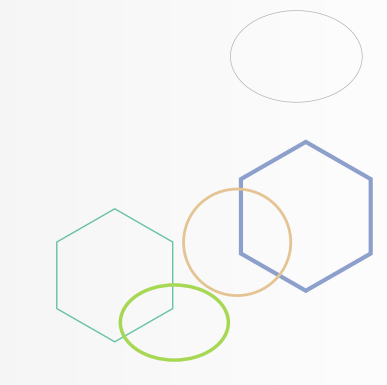[{"shape": "hexagon", "thickness": 1, "radius": 0.86, "center": [0.296, 0.285]}, {"shape": "hexagon", "thickness": 3, "radius": 0.97, "center": [0.789, 0.438]}, {"shape": "oval", "thickness": 2.5, "radius": 0.7, "center": [0.45, 0.162]}, {"shape": "circle", "thickness": 2, "radius": 0.69, "center": [0.612, 0.371]}, {"shape": "oval", "thickness": 0.5, "radius": 0.85, "center": [0.765, 0.853]}]